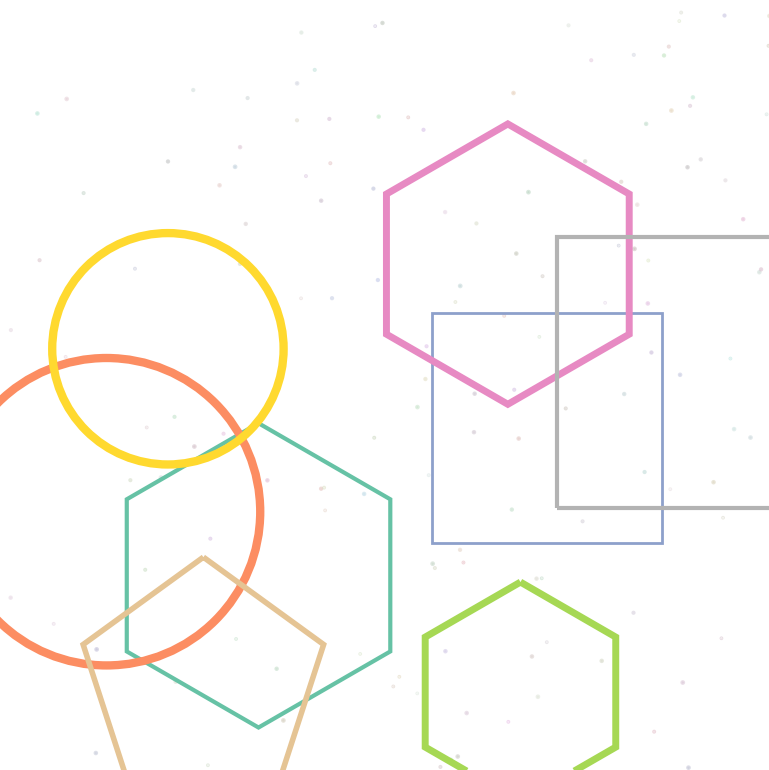[{"shape": "hexagon", "thickness": 1.5, "radius": 0.99, "center": [0.336, 0.253]}, {"shape": "circle", "thickness": 3, "radius": 1.0, "center": [0.138, 0.335]}, {"shape": "square", "thickness": 1, "radius": 0.75, "center": [0.71, 0.445]}, {"shape": "hexagon", "thickness": 2.5, "radius": 0.91, "center": [0.66, 0.657]}, {"shape": "hexagon", "thickness": 2.5, "radius": 0.71, "center": [0.676, 0.101]}, {"shape": "circle", "thickness": 3, "radius": 0.75, "center": [0.218, 0.547]}, {"shape": "pentagon", "thickness": 2, "radius": 0.82, "center": [0.264, 0.112]}, {"shape": "square", "thickness": 1.5, "radius": 0.88, "center": [0.899, 0.516]}]